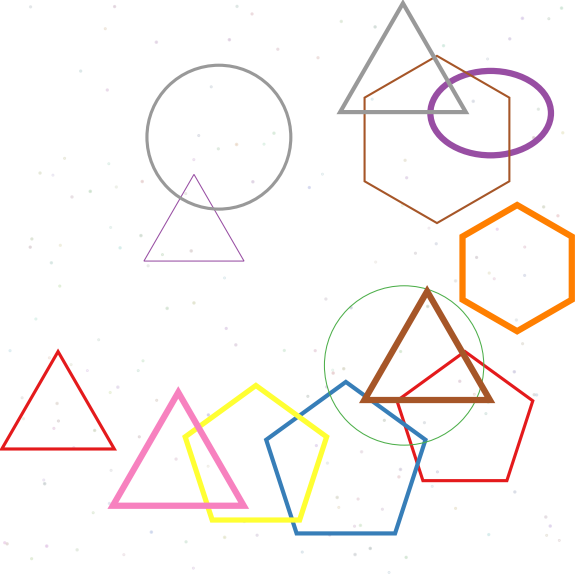[{"shape": "triangle", "thickness": 1.5, "radius": 0.56, "center": [0.101, 0.278]}, {"shape": "pentagon", "thickness": 1.5, "radius": 0.62, "center": [0.805, 0.267]}, {"shape": "pentagon", "thickness": 2, "radius": 0.73, "center": [0.599, 0.193]}, {"shape": "circle", "thickness": 0.5, "radius": 0.69, "center": [0.7, 0.366]}, {"shape": "triangle", "thickness": 0.5, "radius": 0.5, "center": [0.336, 0.597]}, {"shape": "oval", "thickness": 3, "radius": 0.52, "center": [0.85, 0.803]}, {"shape": "hexagon", "thickness": 3, "radius": 0.55, "center": [0.896, 0.535]}, {"shape": "pentagon", "thickness": 2.5, "radius": 0.64, "center": [0.443, 0.203]}, {"shape": "hexagon", "thickness": 1, "radius": 0.72, "center": [0.757, 0.758]}, {"shape": "triangle", "thickness": 3, "radius": 0.63, "center": [0.74, 0.369]}, {"shape": "triangle", "thickness": 3, "radius": 0.65, "center": [0.309, 0.189]}, {"shape": "triangle", "thickness": 2, "radius": 0.63, "center": [0.698, 0.868]}, {"shape": "circle", "thickness": 1.5, "radius": 0.62, "center": [0.379, 0.762]}]